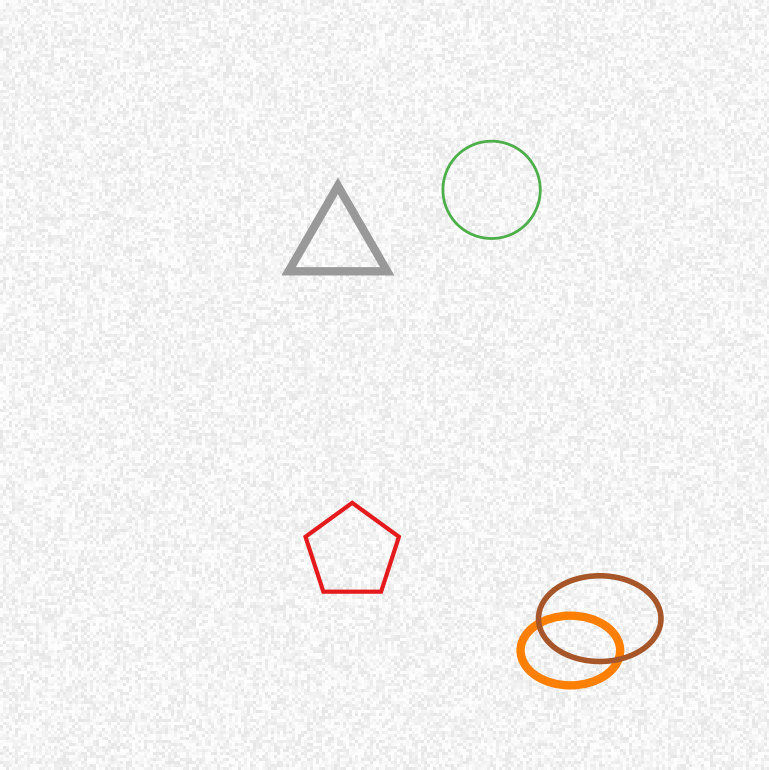[{"shape": "pentagon", "thickness": 1.5, "radius": 0.32, "center": [0.457, 0.283]}, {"shape": "circle", "thickness": 1, "radius": 0.32, "center": [0.638, 0.753]}, {"shape": "oval", "thickness": 3, "radius": 0.32, "center": [0.741, 0.155]}, {"shape": "oval", "thickness": 2, "radius": 0.4, "center": [0.779, 0.197]}, {"shape": "triangle", "thickness": 3, "radius": 0.37, "center": [0.439, 0.685]}]